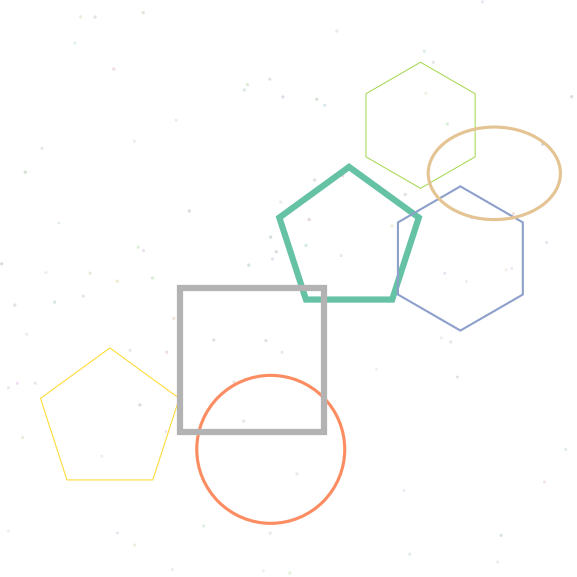[{"shape": "pentagon", "thickness": 3, "radius": 0.63, "center": [0.604, 0.583]}, {"shape": "circle", "thickness": 1.5, "radius": 0.64, "center": [0.469, 0.221]}, {"shape": "hexagon", "thickness": 1, "radius": 0.62, "center": [0.797, 0.552]}, {"shape": "hexagon", "thickness": 0.5, "radius": 0.55, "center": [0.728, 0.782]}, {"shape": "pentagon", "thickness": 0.5, "radius": 0.63, "center": [0.19, 0.27]}, {"shape": "oval", "thickness": 1.5, "radius": 0.57, "center": [0.856, 0.699]}, {"shape": "square", "thickness": 3, "radius": 0.62, "center": [0.437, 0.376]}]